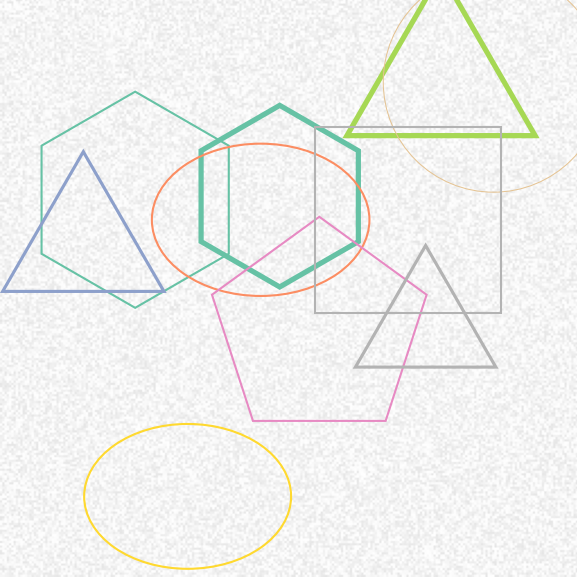[{"shape": "hexagon", "thickness": 2.5, "radius": 0.79, "center": [0.484, 0.659]}, {"shape": "hexagon", "thickness": 1, "radius": 0.94, "center": [0.234, 0.653]}, {"shape": "oval", "thickness": 1, "radius": 0.94, "center": [0.451, 0.619]}, {"shape": "triangle", "thickness": 1.5, "radius": 0.81, "center": [0.144, 0.575]}, {"shape": "pentagon", "thickness": 1, "radius": 0.98, "center": [0.553, 0.428]}, {"shape": "triangle", "thickness": 2.5, "radius": 0.94, "center": [0.764, 0.858]}, {"shape": "oval", "thickness": 1, "radius": 0.9, "center": [0.325, 0.14]}, {"shape": "circle", "thickness": 0.5, "radius": 0.95, "center": [0.855, 0.857]}, {"shape": "square", "thickness": 1, "radius": 0.81, "center": [0.707, 0.618]}, {"shape": "triangle", "thickness": 1.5, "radius": 0.7, "center": [0.737, 0.434]}]